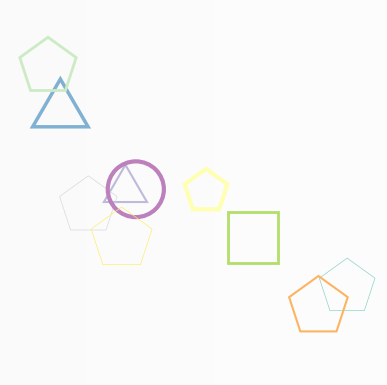[{"shape": "pentagon", "thickness": 0.5, "radius": 0.38, "center": [0.896, 0.254]}, {"shape": "pentagon", "thickness": 3, "radius": 0.29, "center": [0.532, 0.503]}, {"shape": "triangle", "thickness": 1.5, "radius": 0.32, "center": [0.324, 0.507]}, {"shape": "triangle", "thickness": 2.5, "radius": 0.41, "center": [0.156, 0.712]}, {"shape": "pentagon", "thickness": 1.5, "radius": 0.4, "center": [0.822, 0.204]}, {"shape": "square", "thickness": 2, "radius": 0.33, "center": [0.653, 0.383]}, {"shape": "pentagon", "thickness": 0.5, "radius": 0.39, "center": [0.228, 0.466]}, {"shape": "circle", "thickness": 3, "radius": 0.36, "center": [0.35, 0.508]}, {"shape": "pentagon", "thickness": 2, "radius": 0.38, "center": [0.124, 0.827]}, {"shape": "pentagon", "thickness": 0.5, "radius": 0.41, "center": [0.314, 0.38]}]